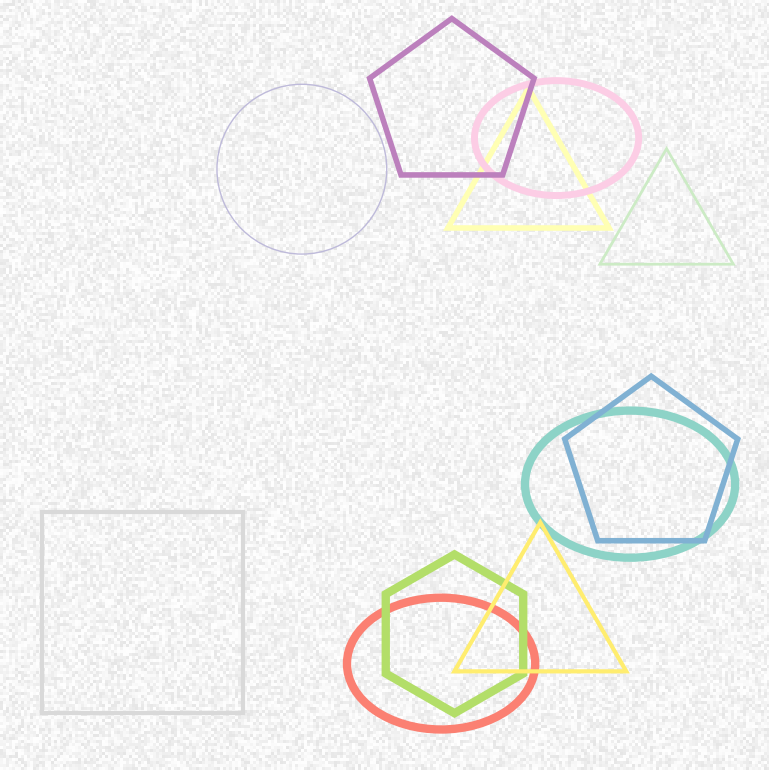[{"shape": "oval", "thickness": 3, "radius": 0.68, "center": [0.818, 0.371]}, {"shape": "triangle", "thickness": 2, "radius": 0.6, "center": [0.686, 0.764]}, {"shape": "circle", "thickness": 0.5, "radius": 0.55, "center": [0.392, 0.78]}, {"shape": "oval", "thickness": 3, "radius": 0.61, "center": [0.573, 0.138]}, {"shape": "pentagon", "thickness": 2, "radius": 0.59, "center": [0.846, 0.393]}, {"shape": "hexagon", "thickness": 3, "radius": 0.52, "center": [0.59, 0.177]}, {"shape": "oval", "thickness": 2.5, "radius": 0.53, "center": [0.723, 0.821]}, {"shape": "square", "thickness": 1.5, "radius": 0.65, "center": [0.185, 0.204]}, {"shape": "pentagon", "thickness": 2, "radius": 0.56, "center": [0.587, 0.864]}, {"shape": "triangle", "thickness": 1, "radius": 0.5, "center": [0.866, 0.707]}, {"shape": "triangle", "thickness": 1.5, "radius": 0.64, "center": [0.702, 0.193]}]